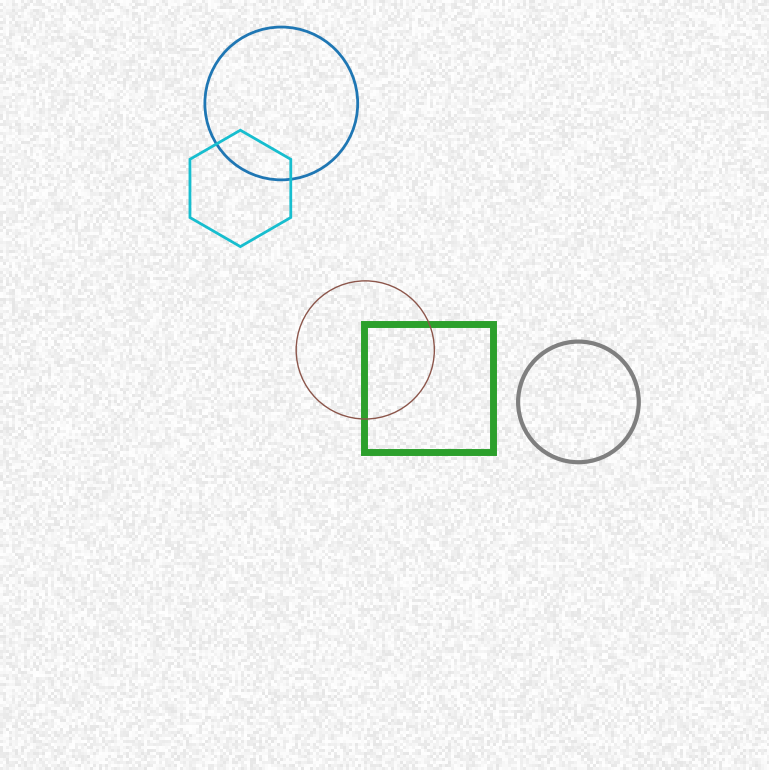[{"shape": "circle", "thickness": 1, "radius": 0.5, "center": [0.365, 0.866]}, {"shape": "square", "thickness": 2.5, "radius": 0.42, "center": [0.557, 0.496]}, {"shape": "circle", "thickness": 0.5, "radius": 0.45, "center": [0.474, 0.546]}, {"shape": "circle", "thickness": 1.5, "radius": 0.39, "center": [0.751, 0.478]}, {"shape": "hexagon", "thickness": 1, "radius": 0.38, "center": [0.312, 0.755]}]